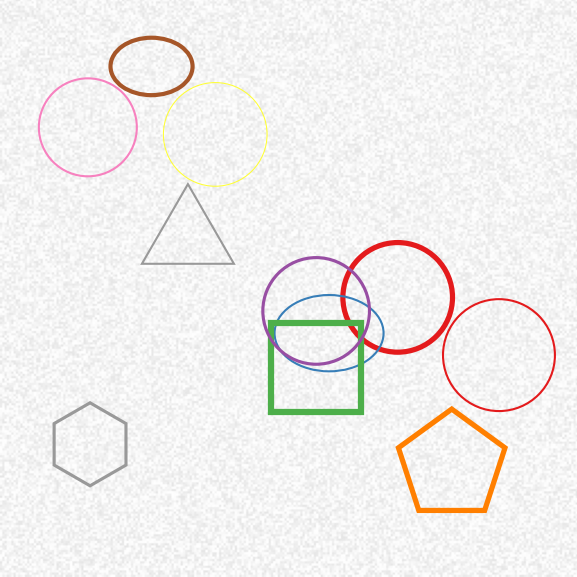[{"shape": "circle", "thickness": 2.5, "radius": 0.47, "center": [0.689, 0.484]}, {"shape": "circle", "thickness": 1, "radius": 0.48, "center": [0.864, 0.384]}, {"shape": "oval", "thickness": 1, "radius": 0.47, "center": [0.57, 0.422]}, {"shape": "square", "thickness": 3, "radius": 0.39, "center": [0.547, 0.363]}, {"shape": "circle", "thickness": 1.5, "radius": 0.46, "center": [0.547, 0.461]}, {"shape": "pentagon", "thickness": 2.5, "radius": 0.49, "center": [0.782, 0.194]}, {"shape": "circle", "thickness": 0.5, "radius": 0.45, "center": [0.373, 0.766]}, {"shape": "oval", "thickness": 2, "radius": 0.36, "center": [0.262, 0.884]}, {"shape": "circle", "thickness": 1, "radius": 0.42, "center": [0.152, 0.779]}, {"shape": "hexagon", "thickness": 1.5, "radius": 0.36, "center": [0.156, 0.23]}, {"shape": "triangle", "thickness": 1, "radius": 0.46, "center": [0.325, 0.588]}]